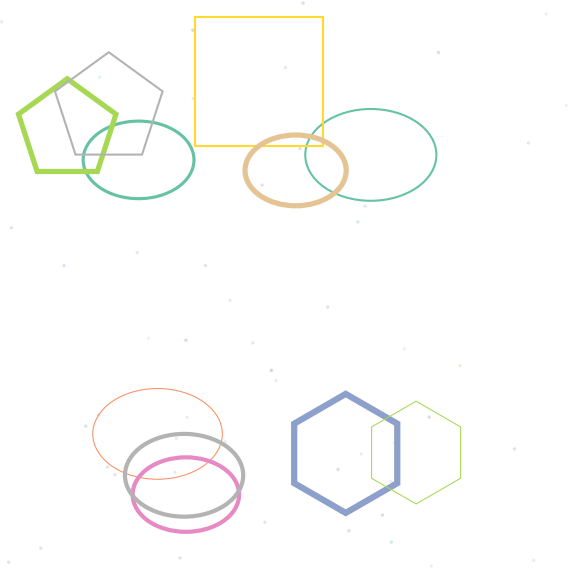[{"shape": "oval", "thickness": 1, "radius": 0.57, "center": [0.642, 0.731]}, {"shape": "oval", "thickness": 1.5, "radius": 0.48, "center": [0.24, 0.722]}, {"shape": "oval", "thickness": 0.5, "radius": 0.56, "center": [0.273, 0.248]}, {"shape": "hexagon", "thickness": 3, "radius": 0.52, "center": [0.599, 0.214]}, {"shape": "oval", "thickness": 2, "radius": 0.46, "center": [0.322, 0.143]}, {"shape": "hexagon", "thickness": 0.5, "radius": 0.44, "center": [0.721, 0.215]}, {"shape": "pentagon", "thickness": 2.5, "radius": 0.44, "center": [0.116, 0.774]}, {"shape": "square", "thickness": 1, "radius": 0.56, "center": [0.448, 0.858]}, {"shape": "oval", "thickness": 2.5, "radius": 0.44, "center": [0.512, 0.704]}, {"shape": "oval", "thickness": 2, "radius": 0.51, "center": [0.319, 0.176]}, {"shape": "pentagon", "thickness": 1, "radius": 0.49, "center": [0.188, 0.811]}]